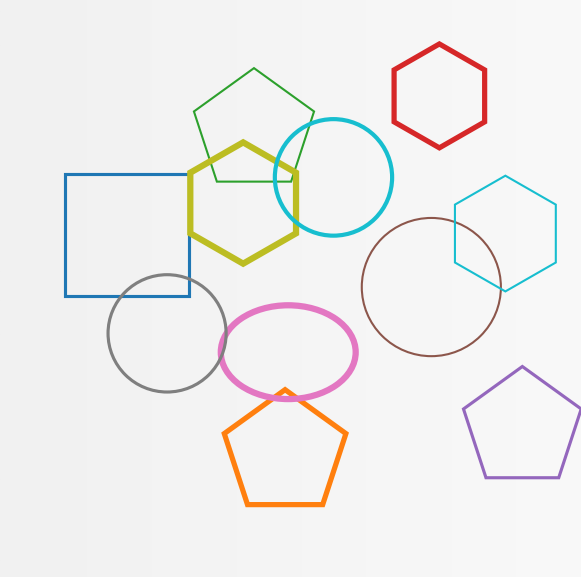[{"shape": "square", "thickness": 1.5, "radius": 0.53, "center": [0.219, 0.592]}, {"shape": "pentagon", "thickness": 2.5, "radius": 0.55, "center": [0.49, 0.214]}, {"shape": "pentagon", "thickness": 1, "radius": 0.54, "center": [0.437, 0.773]}, {"shape": "hexagon", "thickness": 2.5, "radius": 0.45, "center": [0.756, 0.833]}, {"shape": "pentagon", "thickness": 1.5, "radius": 0.53, "center": [0.899, 0.258]}, {"shape": "circle", "thickness": 1, "radius": 0.6, "center": [0.742, 0.502]}, {"shape": "oval", "thickness": 3, "radius": 0.58, "center": [0.496, 0.389]}, {"shape": "circle", "thickness": 1.5, "radius": 0.51, "center": [0.287, 0.422]}, {"shape": "hexagon", "thickness": 3, "radius": 0.53, "center": [0.418, 0.648]}, {"shape": "circle", "thickness": 2, "radius": 0.5, "center": [0.574, 0.692]}, {"shape": "hexagon", "thickness": 1, "radius": 0.5, "center": [0.869, 0.595]}]